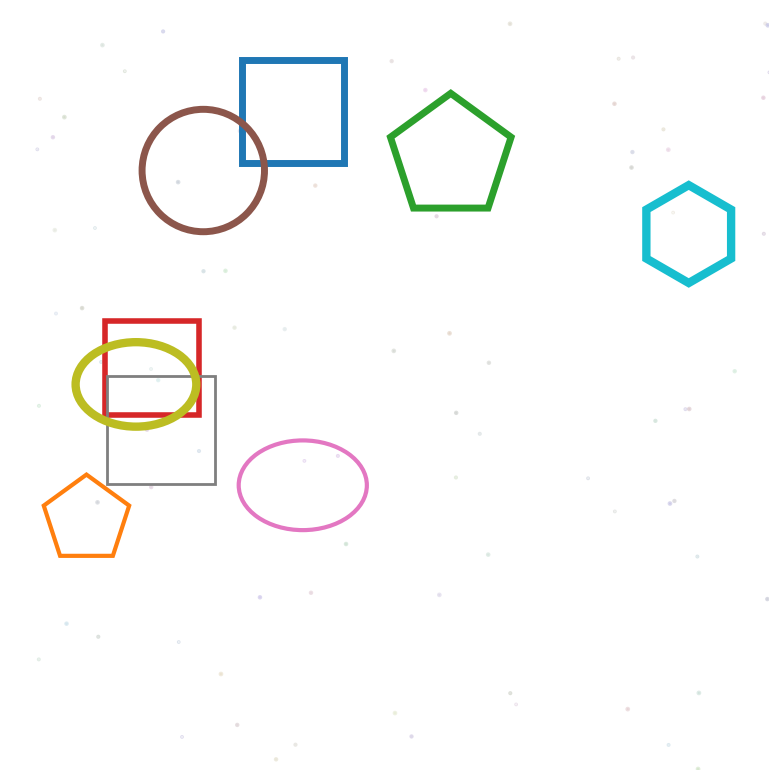[{"shape": "square", "thickness": 2.5, "radius": 0.33, "center": [0.381, 0.855]}, {"shape": "pentagon", "thickness": 1.5, "radius": 0.29, "center": [0.112, 0.325]}, {"shape": "pentagon", "thickness": 2.5, "radius": 0.41, "center": [0.585, 0.796]}, {"shape": "square", "thickness": 2, "radius": 0.3, "center": [0.197, 0.522]}, {"shape": "circle", "thickness": 2.5, "radius": 0.4, "center": [0.264, 0.779]}, {"shape": "oval", "thickness": 1.5, "radius": 0.42, "center": [0.393, 0.37]}, {"shape": "square", "thickness": 1, "radius": 0.35, "center": [0.209, 0.441]}, {"shape": "oval", "thickness": 3, "radius": 0.39, "center": [0.177, 0.501]}, {"shape": "hexagon", "thickness": 3, "radius": 0.32, "center": [0.894, 0.696]}]